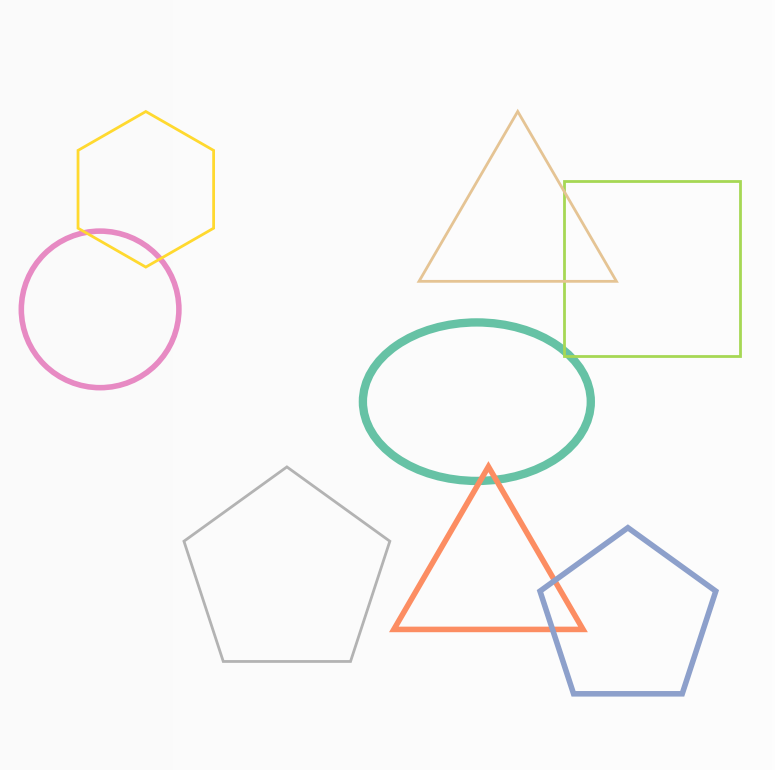[{"shape": "oval", "thickness": 3, "radius": 0.74, "center": [0.615, 0.478]}, {"shape": "triangle", "thickness": 2, "radius": 0.7, "center": [0.63, 0.253]}, {"shape": "pentagon", "thickness": 2, "radius": 0.6, "center": [0.81, 0.195]}, {"shape": "circle", "thickness": 2, "radius": 0.51, "center": [0.129, 0.598]}, {"shape": "square", "thickness": 1, "radius": 0.57, "center": [0.841, 0.651]}, {"shape": "hexagon", "thickness": 1, "radius": 0.51, "center": [0.188, 0.754]}, {"shape": "triangle", "thickness": 1, "radius": 0.74, "center": [0.668, 0.708]}, {"shape": "pentagon", "thickness": 1, "radius": 0.7, "center": [0.37, 0.254]}]